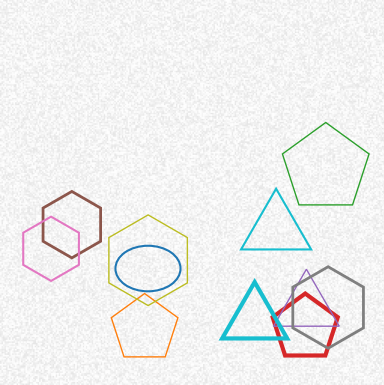[{"shape": "oval", "thickness": 1.5, "radius": 0.42, "center": [0.384, 0.303]}, {"shape": "pentagon", "thickness": 1, "radius": 0.45, "center": [0.376, 0.147]}, {"shape": "pentagon", "thickness": 1, "radius": 0.59, "center": [0.846, 0.564]}, {"shape": "pentagon", "thickness": 3, "radius": 0.44, "center": [0.793, 0.149]}, {"shape": "triangle", "thickness": 1, "radius": 0.49, "center": [0.796, 0.202]}, {"shape": "hexagon", "thickness": 2, "radius": 0.43, "center": [0.187, 0.416]}, {"shape": "hexagon", "thickness": 1.5, "radius": 0.42, "center": [0.133, 0.354]}, {"shape": "hexagon", "thickness": 2, "radius": 0.53, "center": [0.852, 0.201]}, {"shape": "hexagon", "thickness": 1, "radius": 0.59, "center": [0.385, 0.324]}, {"shape": "triangle", "thickness": 1.5, "radius": 0.53, "center": [0.717, 0.405]}, {"shape": "triangle", "thickness": 3, "radius": 0.49, "center": [0.661, 0.17]}]